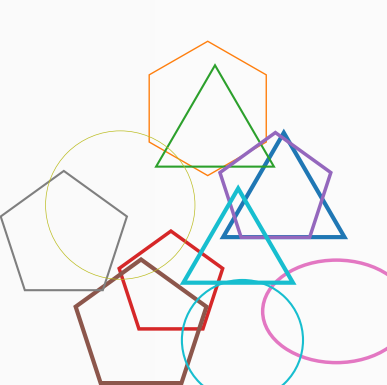[{"shape": "triangle", "thickness": 3, "radius": 0.9, "center": [0.732, 0.474]}, {"shape": "hexagon", "thickness": 1, "radius": 0.87, "center": [0.536, 0.718]}, {"shape": "triangle", "thickness": 1.5, "radius": 0.88, "center": [0.555, 0.655]}, {"shape": "pentagon", "thickness": 2.5, "radius": 0.7, "center": [0.441, 0.259]}, {"shape": "pentagon", "thickness": 2.5, "radius": 0.75, "center": [0.711, 0.505]}, {"shape": "pentagon", "thickness": 3, "radius": 0.89, "center": [0.364, 0.149]}, {"shape": "oval", "thickness": 2.5, "radius": 0.95, "center": [0.868, 0.191]}, {"shape": "pentagon", "thickness": 1.5, "radius": 0.86, "center": [0.165, 0.385]}, {"shape": "circle", "thickness": 0.5, "radius": 0.96, "center": [0.31, 0.467]}, {"shape": "circle", "thickness": 1.5, "radius": 0.78, "center": [0.626, 0.117]}, {"shape": "triangle", "thickness": 3, "radius": 0.82, "center": [0.615, 0.347]}]